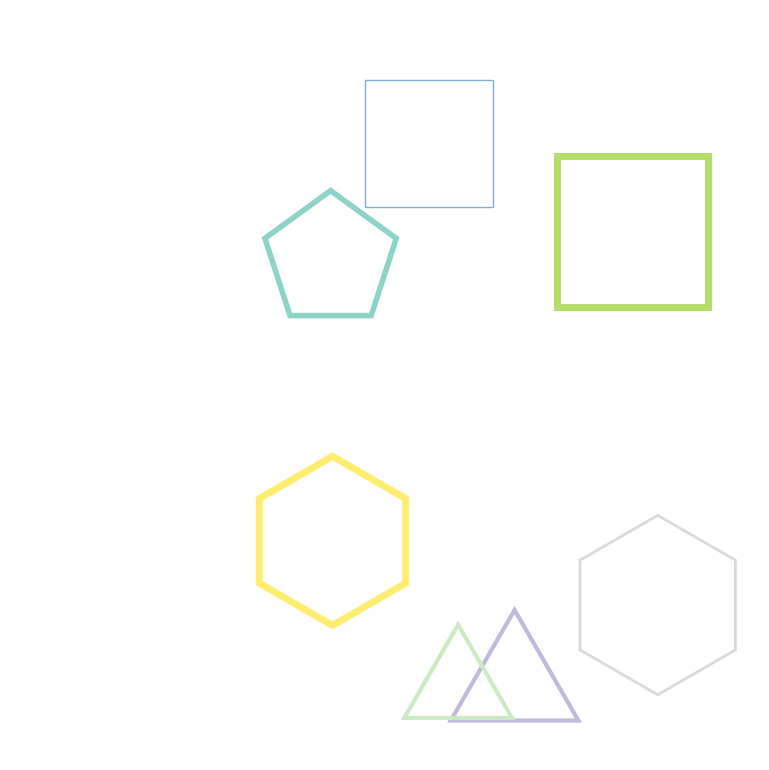[{"shape": "pentagon", "thickness": 2, "radius": 0.45, "center": [0.429, 0.663]}, {"shape": "triangle", "thickness": 1.5, "radius": 0.48, "center": [0.668, 0.112]}, {"shape": "square", "thickness": 0.5, "radius": 0.42, "center": [0.557, 0.814]}, {"shape": "square", "thickness": 2.5, "radius": 0.49, "center": [0.821, 0.699]}, {"shape": "hexagon", "thickness": 1, "radius": 0.58, "center": [0.854, 0.214]}, {"shape": "triangle", "thickness": 1.5, "radius": 0.4, "center": [0.595, 0.108]}, {"shape": "hexagon", "thickness": 2.5, "radius": 0.55, "center": [0.432, 0.298]}]